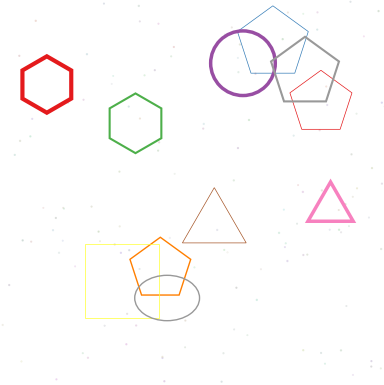[{"shape": "hexagon", "thickness": 3, "radius": 0.37, "center": [0.122, 0.78]}, {"shape": "pentagon", "thickness": 0.5, "radius": 0.42, "center": [0.834, 0.733]}, {"shape": "pentagon", "thickness": 0.5, "radius": 0.48, "center": [0.709, 0.888]}, {"shape": "hexagon", "thickness": 1.5, "radius": 0.39, "center": [0.352, 0.68]}, {"shape": "circle", "thickness": 2.5, "radius": 0.42, "center": [0.631, 0.836]}, {"shape": "pentagon", "thickness": 1, "radius": 0.41, "center": [0.416, 0.301]}, {"shape": "square", "thickness": 0.5, "radius": 0.48, "center": [0.316, 0.27]}, {"shape": "triangle", "thickness": 0.5, "radius": 0.48, "center": [0.557, 0.417]}, {"shape": "triangle", "thickness": 2.5, "radius": 0.34, "center": [0.859, 0.459]}, {"shape": "oval", "thickness": 1, "radius": 0.42, "center": [0.434, 0.226]}, {"shape": "pentagon", "thickness": 1.5, "radius": 0.46, "center": [0.792, 0.812]}]